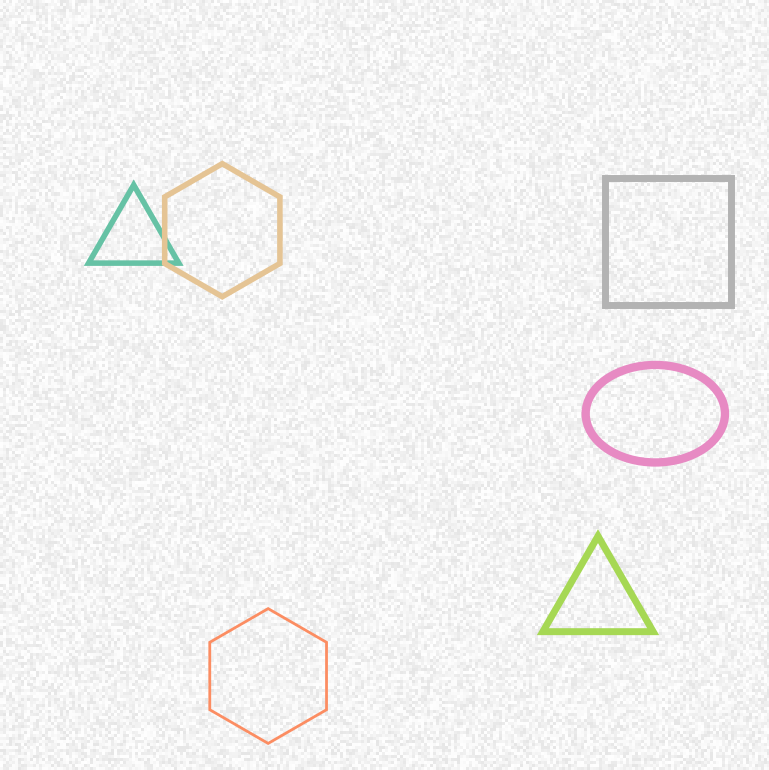[{"shape": "triangle", "thickness": 2, "radius": 0.34, "center": [0.174, 0.692]}, {"shape": "hexagon", "thickness": 1, "radius": 0.44, "center": [0.348, 0.122]}, {"shape": "oval", "thickness": 3, "radius": 0.45, "center": [0.851, 0.463]}, {"shape": "triangle", "thickness": 2.5, "radius": 0.41, "center": [0.777, 0.221]}, {"shape": "hexagon", "thickness": 2, "radius": 0.43, "center": [0.289, 0.701]}, {"shape": "square", "thickness": 2.5, "radius": 0.41, "center": [0.867, 0.686]}]